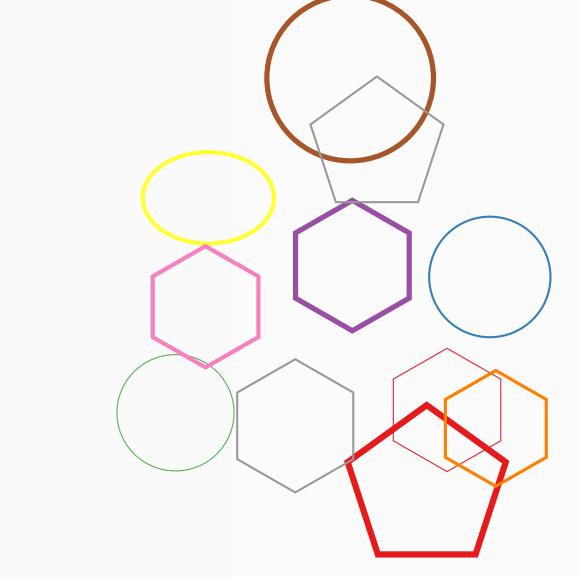[{"shape": "hexagon", "thickness": 0.5, "radius": 0.53, "center": [0.769, 0.289]}, {"shape": "pentagon", "thickness": 3, "radius": 0.71, "center": [0.734, 0.155]}, {"shape": "circle", "thickness": 1, "radius": 0.52, "center": [0.843, 0.52]}, {"shape": "circle", "thickness": 0.5, "radius": 0.5, "center": [0.302, 0.284]}, {"shape": "hexagon", "thickness": 2.5, "radius": 0.56, "center": [0.606, 0.539]}, {"shape": "hexagon", "thickness": 1.5, "radius": 0.5, "center": [0.853, 0.257]}, {"shape": "oval", "thickness": 2, "radius": 0.57, "center": [0.359, 0.657]}, {"shape": "circle", "thickness": 2.5, "radius": 0.72, "center": [0.602, 0.864]}, {"shape": "hexagon", "thickness": 2, "radius": 0.52, "center": [0.354, 0.468]}, {"shape": "pentagon", "thickness": 1, "radius": 0.6, "center": [0.649, 0.746]}, {"shape": "hexagon", "thickness": 1, "radius": 0.58, "center": [0.508, 0.262]}]